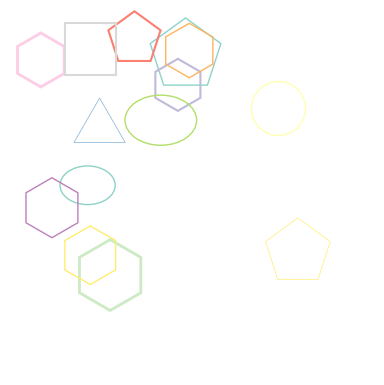[{"shape": "oval", "thickness": 1, "radius": 0.36, "center": [0.228, 0.519]}, {"shape": "pentagon", "thickness": 1, "radius": 0.48, "center": [0.482, 0.857]}, {"shape": "circle", "thickness": 1, "radius": 0.35, "center": [0.723, 0.718]}, {"shape": "hexagon", "thickness": 1.5, "radius": 0.34, "center": [0.462, 0.78]}, {"shape": "pentagon", "thickness": 1.5, "radius": 0.36, "center": [0.349, 0.899]}, {"shape": "triangle", "thickness": 0.5, "radius": 0.39, "center": [0.259, 0.668]}, {"shape": "hexagon", "thickness": 1, "radius": 0.35, "center": [0.492, 0.869]}, {"shape": "oval", "thickness": 1, "radius": 0.47, "center": [0.418, 0.688]}, {"shape": "hexagon", "thickness": 2, "radius": 0.35, "center": [0.106, 0.844]}, {"shape": "square", "thickness": 1.5, "radius": 0.34, "center": [0.235, 0.873]}, {"shape": "hexagon", "thickness": 1, "radius": 0.39, "center": [0.135, 0.46]}, {"shape": "hexagon", "thickness": 2, "radius": 0.46, "center": [0.286, 0.286]}, {"shape": "pentagon", "thickness": 0.5, "radius": 0.44, "center": [0.774, 0.345]}, {"shape": "hexagon", "thickness": 1, "radius": 0.38, "center": [0.234, 0.337]}]